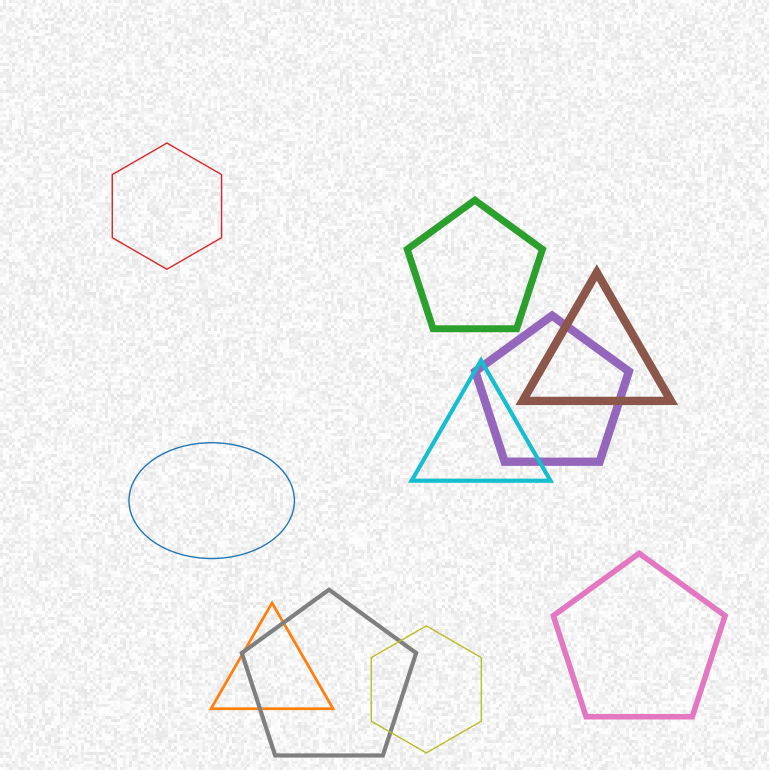[{"shape": "oval", "thickness": 0.5, "radius": 0.54, "center": [0.275, 0.35]}, {"shape": "triangle", "thickness": 1, "radius": 0.46, "center": [0.353, 0.125]}, {"shape": "pentagon", "thickness": 2.5, "radius": 0.46, "center": [0.617, 0.648]}, {"shape": "hexagon", "thickness": 0.5, "radius": 0.41, "center": [0.217, 0.732]}, {"shape": "pentagon", "thickness": 3, "radius": 0.52, "center": [0.717, 0.485]}, {"shape": "triangle", "thickness": 3, "radius": 0.56, "center": [0.775, 0.535]}, {"shape": "pentagon", "thickness": 2, "radius": 0.59, "center": [0.83, 0.164]}, {"shape": "pentagon", "thickness": 1.5, "radius": 0.6, "center": [0.427, 0.115]}, {"shape": "hexagon", "thickness": 0.5, "radius": 0.41, "center": [0.554, 0.105]}, {"shape": "triangle", "thickness": 1.5, "radius": 0.52, "center": [0.625, 0.428]}]